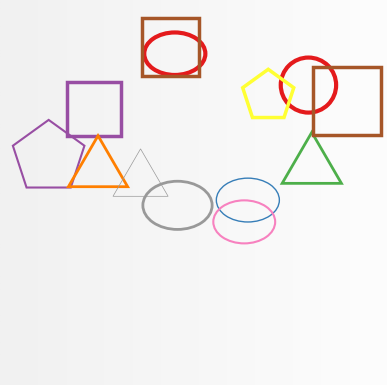[{"shape": "oval", "thickness": 3, "radius": 0.39, "center": [0.451, 0.86]}, {"shape": "circle", "thickness": 3, "radius": 0.36, "center": [0.796, 0.779]}, {"shape": "oval", "thickness": 1, "radius": 0.41, "center": [0.64, 0.48]}, {"shape": "triangle", "thickness": 2, "radius": 0.44, "center": [0.805, 0.568]}, {"shape": "square", "thickness": 2.5, "radius": 0.35, "center": [0.242, 0.716]}, {"shape": "pentagon", "thickness": 1.5, "radius": 0.49, "center": [0.126, 0.591]}, {"shape": "triangle", "thickness": 2, "radius": 0.44, "center": [0.253, 0.559]}, {"shape": "pentagon", "thickness": 2.5, "radius": 0.35, "center": [0.692, 0.751]}, {"shape": "square", "thickness": 2.5, "radius": 0.44, "center": [0.895, 0.738]}, {"shape": "square", "thickness": 2.5, "radius": 0.37, "center": [0.44, 0.878]}, {"shape": "oval", "thickness": 1.5, "radius": 0.4, "center": [0.63, 0.424]}, {"shape": "oval", "thickness": 2, "radius": 0.45, "center": [0.458, 0.467]}, {"shape": "triangle", "thickness": 0.5, "radius": 0.41, "center": [0.363, 0.531]}]